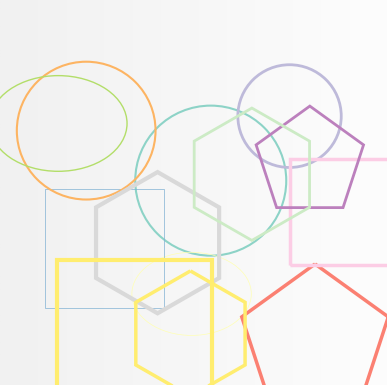[{"shape": "circle", "thickness": 1.5, "radius": 0.97, "center": [0.544, 0.531]}, {"shape": "oval", "thickness": 0.5, "radius": 0.77, "center": [0.494, 0.237]}, {"shape": "circle", "thickness": 2, "radius": 0.67, "center": [0.747, 0.698]}, {"shape": "pentagon", "thickness": 2.5, "radius": 0.99, "center": [0.813, 0.115]}, {"shape": "square", "thickness": 0.5, "radius": 0.77, "center": [0.27, 0.354]}, {"shape": "circle", "thickness": 1.5, "radius": 0.89, "center": [0.222, 0.661]}, {"shape": "oval", "thickness": 1, "radius": 0.89, "center": [0.15, 0.679]}, {"shape": "square", "thickness": 2.5, "radius": 0.68, "center": [0.884, 0.449]}, {"shape": "hexagon", "thickness": 3, "radius": 0.92, "center": [0.407, 0.37]}, {"shape": "pentagon", "thickness": 2, "radius": 0.73, "center": [0.8, 0.579]}, {"shape": "hexagon", "thickness": 2, "radius": 0.86, "center": [0.65, 0.547]}, {"shape": "square", "thickness": 3, "radius": 1.0, "center": [0.347, 0.124]}, {"shape": "hexagon", "thickness": 2.5, "radius": 0.81, "center": [0.491, 0.133]}]